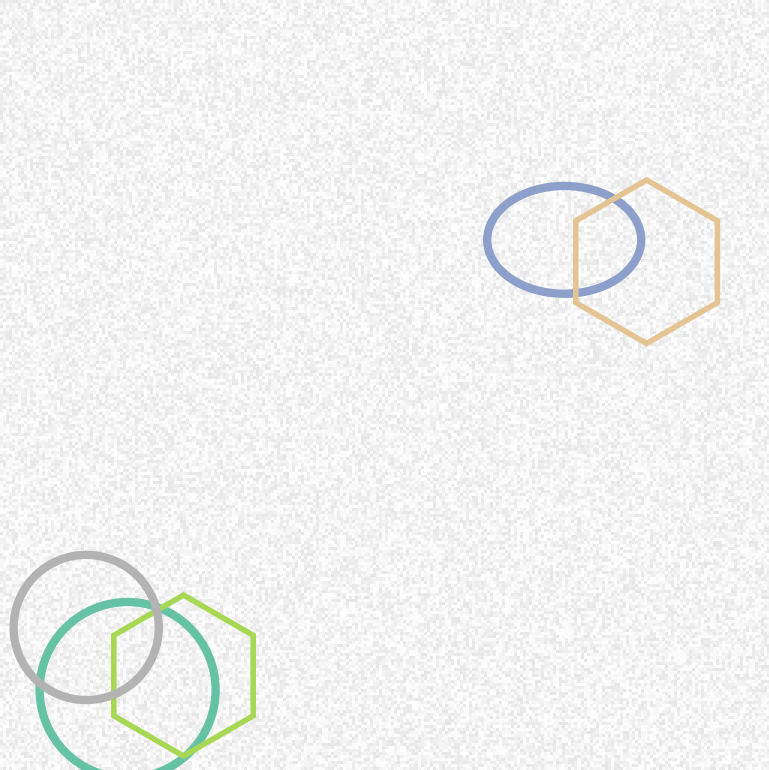[{"shape": "circle", "thickness": 3, "radius": 0.57, "center": [0.166, 0.104]}, {"shape": "oval", "thickness": 3, "radius": 0.5, "center": [0.733, 0.689]}, {"shape": "hexagon", "thickness": 2, "radius": 0.52, "center": [0.238, 0.123]}, {"shape": "hexagon", "thickness": 2, "radius": 0.53, "center": [0.84, 0.66]}, {"shape": "circle", "thickness": 3, "radius": 0.47, "center": [0.112, 0.185]}]